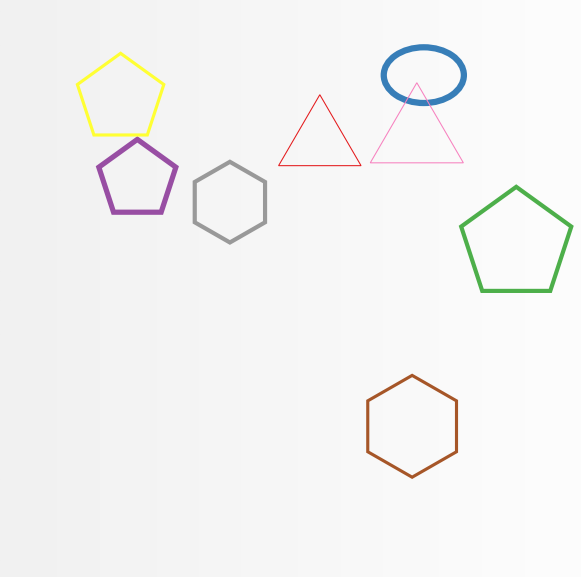[{"shape": "triangle", "thickness": 0.5, "radius": 0.41, "center": [0.55, 0.753]}, {"shape": "oval", "thickness": 3, "radius": 0.34, "center": [0.729, 0.869]}, {"shape": "pentagon", "thickness": 2, "radius": 0.5, "center": [0.888, 0.576]}, {"shape": "pentagon", "thickness": 2.5, "radius": 0.35, "center": [0.236, 0.688]}, {"shape": "pentagon", "thickness": 1.5, "radius": 0.39, "center": [0.208, 0.829]}, {"shape": "hexagon", "thickness": 1.5, "radius": 0.44, "center": [0.709, 0.261]}, {"shape": "triangle", "thickness": 0.5, "radius": 0.46, "center": [0.717, 0.763]}, {"shape": "hexagon", "thickness": 2, "radius": 0.35, "center": [0.396, 0.649]}]